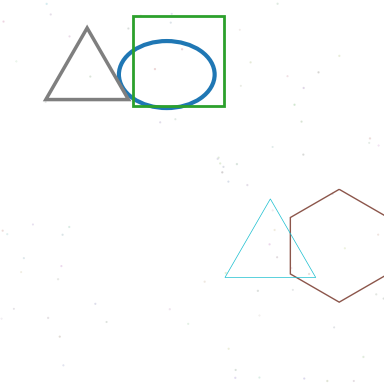[{"shape": "oval", "thickness": 3, "radius": 0.62, "center": [0.433, 0.806]}, {"shape": "square", "thickness": 2, "radius": 0.59, "center": [0.464, 0.842]}, {"shape": "hexagon", "thickness": 1, "radius": 0.73, "center": [0.881, 0.362]}, {"shape": "triangle", "thickness": 2.5, "radius": 0.62, "center": [0.226, 0.803]}, {"shape": "triangle", "thickness": 0.5, "radius": 0.68, "center": [0.702, 0.347]}]